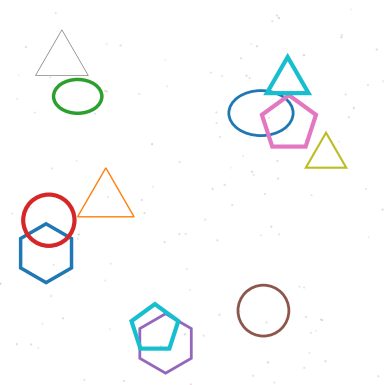[{"shape": "hexagon", "thickness": 2.5, "radius": 0.38, "center": [0.12, 0.342]}, {"shape": "oval", "thickness": 2, "radius": 0.42, "center": [0.678, 0.706]}, {"shape": "triangle", "thickness": 1, "radius": 0.42, "center": [0.275, 0.479]}, {"shape": "oval", "thickness": 2.5, "radius": 0.31, "center": [0.202, 0.75]}, {"shape": "circle", "thickness": 3, "radius": 0.33, "center": [0.127, 0.428]}, {"shape": "hexagon", "thickness": 2, "radius": 0.39, "center": [0.43, 0.108]}, {"shape": "circle", "thickness": 2, "radius": 0.33, "center": [0.684, 0.193]}, {"shape": "pentagon", "thickness": 3, "radius": 0.37, "center": [0.75, 0.679]}, {"shape": "triangle", "thickness": 0.5, "radius": 0.4, "center": [0.161, 0.843]}, {"shape": "triangle", "thickness": 1.5, "radius": 0.3, "center": [0.847, 0.595]}, {"shape": "pentagon", "thickness": 3, "radius": 0.32, "center": [0.402, 0.146]}, {"shape": "triangle", "thickness": 3, "radius": 0.31, "center": [0.747, 0.789]}]